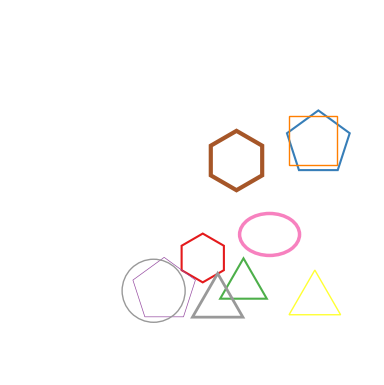[{"shape": "hexagon", "thickness": 1.5, "radius": 0.32, "center": [0.527, 0.33]}, {"shape": "pentagon", "thickness": 1.5, "radius": 0.43, "center": [0.827, 0.627]}, {"shape": "triangle", "thickness": 1.5, "radius": 0.35, "center": [0.632, 0.259]}, {"shape": "pentagon", "thickness": 0.5, "radius": 0.43, "center": [0.426, 0.246]}, {"shape": "square", "thickness": 1, "radius": 0.32, "center": [0.813, 0.635]}, {"shape": "triangle", "thickness": 1, "radius": 0.39, "center": [0.818, 0.221]}, {"shape": "hexagon", "thickness": 3, "radius": 0.39, "center": [0.614, 0.583]}, {"shape": "oval", "thickness": 2.5, "radius": 0.39, "center": [0.7, 0.391]}, {"shape": "triangle", "thickness": 2, "radius": 0.38, "center": [0.565, 0.214]}, {"shape": "circle", "thickness": 1, "radius": 0.41, "center": [0.399, 0.245]}]